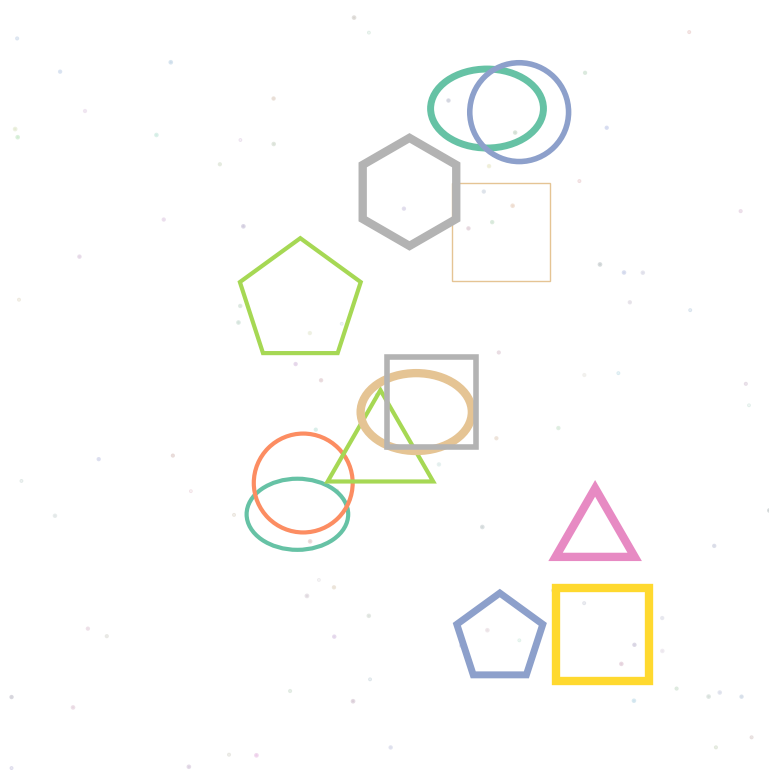[{"shape": "oval", "thickness": 2.5, "radius": 0.37, "center": [0.632, 0.859]}, {"shape": "oval", "thickness": 1.5, "radius": 0.33, "center": [0.386, 0.332]}, {"shape": "circle", "thickness": 1.5, "radius": 0.32, "center": [0.394, 0.373]}, {"shape": "circle", "thickness": 2, "radius": 0.32, "center": [0.674, 0.854]}, {"shape": "pentagon", "thickness": 2.5, "radius": 0.29, "center": [0.649, 0.171]}, {"shape": "triangle", "thickness": 3, "radius": 0.3, "center": [0.773, 0.306]}, {"shape": "pentagon", "thickness": 1.5, "radius": 0.41, "center": [0.39, 0.608]}, {"shape": "triangle", "thickness": 1.5, "radius": 0.4, "center": [0.494, 0.414]}, {"shape": "square", "thickness": 3, "radius": 0.3, "center": [0.782, 0.176]}, {"shape": "square", "thickness": 0.5, "radius": 0.32, "center": [0.651, 0.699]}, {"shape": "oval", "thickness": 3, "radius": 0.36, "center": [0.541, 0.465]}, {"shape": "square", "thickness": 2, "radius": 0.29, "center": [0.561, 0.478]}, {"shape": "hexagon", "thickness": 3, "radius": 0.35, "center": [0.532, 0.751]}]